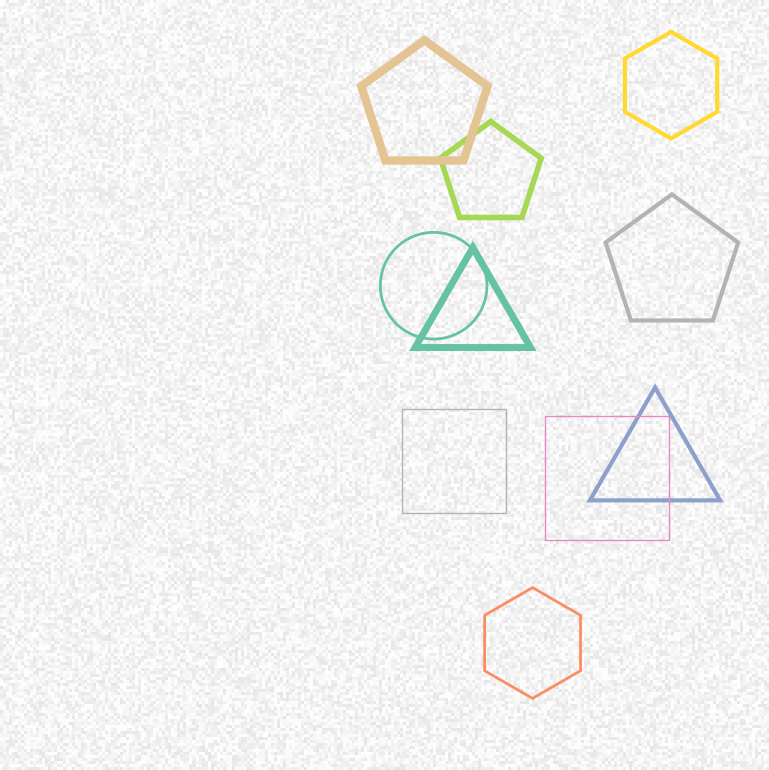[{"shape": "triangle", "thickness": 2.5, "radius": 0.43, "center": [0.614, 0.592]}, {"shape": "circle", "thickness": 1, "radius": 0.35, "center": [0.563, 0.629]}, {"shape": "hexagon", "thickness": 1, "radius": 0.36, "center": [0.692, 0.165]}, {"shape": "triangle", "thickness": 1.5, "radius": 0.49, "center": [0.851, 0.399]}, {"shape": "square", "thickness": 0.5, "radius": 0.4, "center": [0.788, 0.38]}, {"shape": "pentagon", "thickness": 2, "radius": 0.34, "center": [0.637, 0.773]}, {"shape": "hexagon", "thickness": 1.5, "radius": 0.35, "center": [0.871, 0.889]}, {"shape": "pentagon", "thickness": 3, "radius": 0.43, "center": [0.551, 0.861]}, {"shape": "square", "thickness": 0.5, "radius": 0.34, "center": [0.59, 0.401]}, {"shape": "pentagon", "thickness": 1.5, "radius": 0.45, "center": [0.873, 0.657]}]